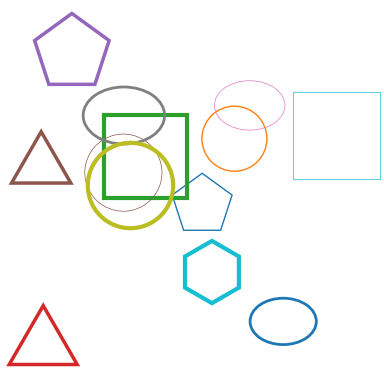[{"shape": "pentagon", "thickness": 1, "radius": 0.41, "center": [0.525, 0.468]}, {"shape": "oval", "thickness": 2, "radius": 0.43, "center": [0.736, 0.165]}, {"shape": "circle", "thickness": 1, "radius": 0.42, "center": [0.609, 0.64]}, {"shape": "square", "thickness": 3, "radius": 0.54, "center": [0.378, 0.594]}, {"shape": "triangle", "thickness": 2.5, "radius": 0.51, "center": [0.112, 0.104]}, {"shape": "pentagon", "thickness": 2.5, "radius": 0.51, "center": [0.187, 0.863]}, {"shape": "circle", "thickness": 0.5, "radius": 0.5, "center": [0.32, 0.552]}, {"shape": "triangle", "thickness": 2.5, "radius": 0.44, "center": [0.107, 0.569]}, {"shape": "oval", "thickness": 0.5, "radius": 0.46, "center": [0.649, 0.726]}, {"shape": "oval", "thickness": 2, "radius": 0.53, "center": [0.322, 0.7]}, {"shape": "circle", "thickness": 3, "radius": 0.55, "center": [0.339, 0.518]}, {"shape": "square", "thickness": 0.5, "radius": 0.56, "center": [0.875, 0.648]}, {"shape": "hexagon", "thickness": 3, "radius": 0.4, "center": [0.55, 0.293]}]